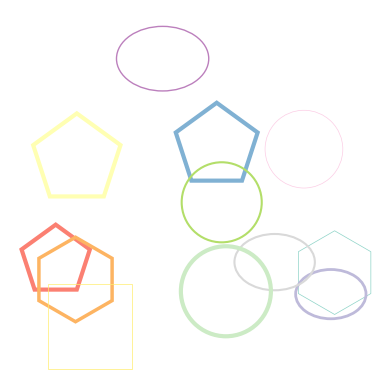[{"shape": "hexagon", "thickness": 0.5, "radius": 0.54, "center": [0.869, 0.292]}, {"shape": "pentagon", "thickness": 3, "radius": 0.6, "center": [0.2, 0.586]}, {"shape": "oval", "thickness": 2, "radius": 0.46, "center": [0.859, 0.236]}, {"shape": "pentagon", "thickness": 3, "radius": 0.47, "center": [0.145, 0.323]}, {"shape": "pentagon", "thickness": 3, "radius": 0.56, "center": [0.563, 0.621]}, {"shape": "hexagon", "thickness": 2.5, "radius": 0.55, "center": [0.196, 0.274]}, {"shape": "circle", "thickness": 1.5, "radius": 0.52, "center": [0.576, 0.475]}, {"shape": "circle", "thickness": 0.5, "radius": 0.5, "center": [0.789, 0.613]}, {"shape": "oval", "thickness": 1.5, "radius": 0.52, "center": [0.713, 0.319]}, {"shape": "oval", "thickness": 1, "radius": 0.6, "center": [0.422, 0.848]}, {"shape": "circle", "thickness": 3, "radius": 0.58, "center": [0.587, 0.243]}, {"shape": "square", "thickness": 0.5, "radius": 0.55, "center": [0.234, 0.152]}]